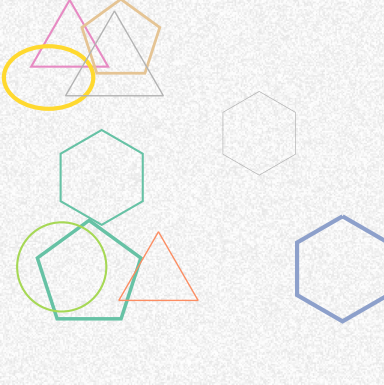[{"shape": "pentagon", "thickness": 2.5, "radius": 0.71, "center": [0.231, 0.286]}, {"shape": "hexagon", "thickness": 1.5, "radius": 0.62, "center": [0.264, 0.539]}, {"shape": "triangle", "thickness": 1, "radius": 0.59, "center": [0.412, 0.279]}, {"shape": "hexagon", "thickness": 3, "radius": 0.68, "center": [0.89, 0.302]}, {"shape": "triangle", "thickness": 1.5, "radius": 0.58, "center": [0.181, 0.885]}, {"shape": "circle", "thickness": 1.5, "radius": 0.58, "center": [0.16, 0.307]}, {"shape": "oval", "thickness": 3, "radius": 0.58, "center": [0.126, 0.799]}, {"shape": "pentagon", "thickness": 2, "radius": 0.53, "center": [0.314, 0.896]}, {"shape": "triangle", "thickness": 1, "radius": 0.73, "center": [0.297, 0.825]}, {"shape": "hexagon", "thickness": 0.5, "radius": 0.54, "center": [0.673, 0.654]}]